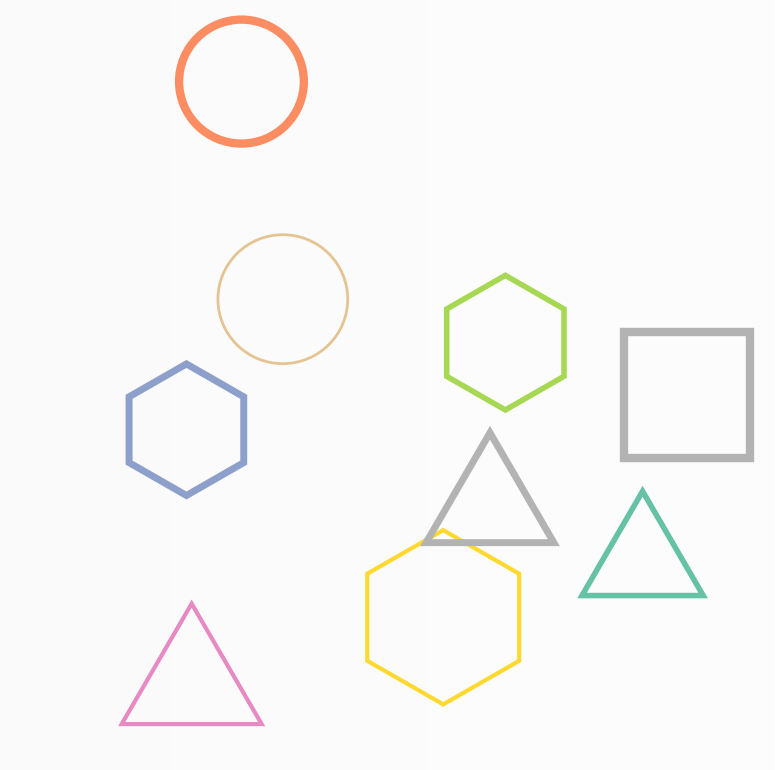[{"shape": "triangle", "thickness": 2, "radius": 0.45, "center": [0.829, 0.272]}, {"shape": "circle", "thickness": 3, "radius": 0.4, "center": [0.312, 0.894]}, {"shape": "hexagon", "thickness": 2.5, "radius": 0.43, "center": [0.241, 0.442]}, {"shape": "triangle", "thickness": 1.5, "radius": 0.52, "center": [0.247, 0.112]}, {"shape": "hexagon", "thickness": 2, "radius": 0.44, "center": [0.652, 0.555]}, {"shape": "hexagon", "thickness": 1.5, "radius": 0.57, "center": [0.572, 0.198]}, {"shape": "circle", "thickness": 1, "radius": 0.42, "center": [0.365, 0.611]}, {"shape": "triangle", "thickness": 2.5, "radius": 0.48, "center": [0.632, 0.343]}, {"shape": "square", "thickness": 3, "radius": 0.41, "center": [0.887, 0.487]}]